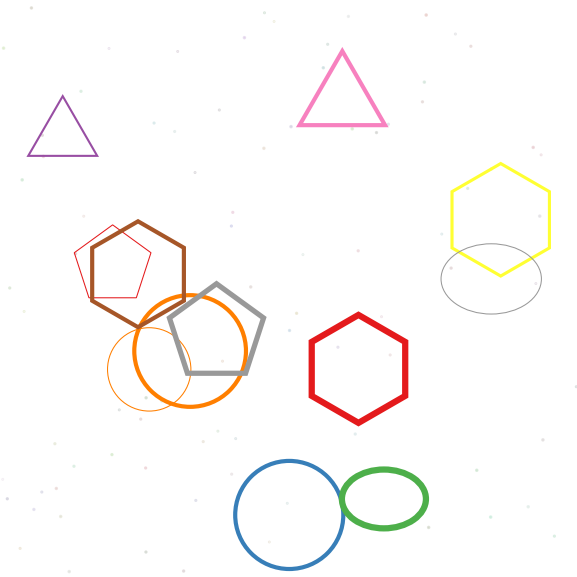[{"shape": "hexagon", "thickness": 3, "radius": 0.47, "center": [0.621, 0.36]}, {"shape": "pentagon", "thickness": 0.5, "radius": 0.35, "center": [0.195, 0.54]}, {"shape": "circle", "thickness": 2, "radius": 0.47, "center": [0.501, 0.107]}, {"shape": "oval", "thickness": 3, "radius": 0.36, "center": [0.665, 0.135]}, {"shape": "triangle", "thickness": 1, "radius": 0.34, "center": [0.109, 0.764]}, {"shape": "circle", "thickness": 0.5, "radius": 0.36, "center": [0.258, 0.359]}, {"shape": "circle", "thickness": 2, "radius": 0.48, "center": [0.329, 0.391]}, {"shape": "hexagon", "thickness": 1.5, "radius": 0.49, "center": [0.867, 0.619]}, {"shape": "hexagon", "thickness": 2, "radius": 0.46, "center": [0.239, 0.524]}, {"shape": "triangle", "thickness": 2, "radius": 0.43, "center": [0.593, 0.825]}, {"shape": "pentagon", "thickness": 2.5, "radius": 0.43, "center": [0.375, 0.422]}, {"shape": "oval", "thickness": 0.5, "radius": 0.43, "center": [0.851, 0.516]}]